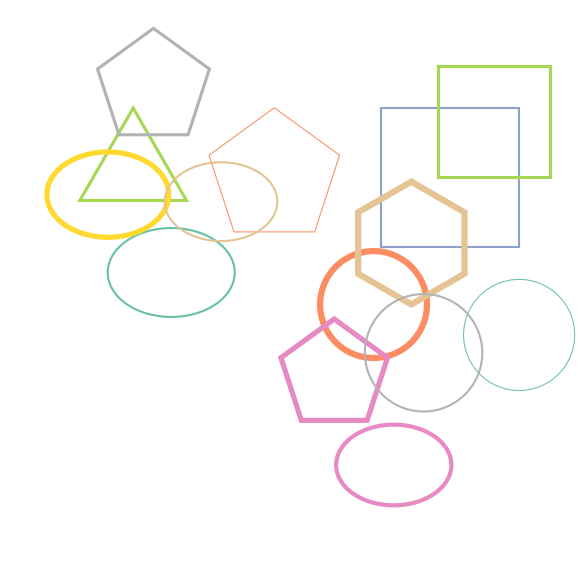[{"shape": "oval", "thickness": 1, "radius": 0.55, "center": [0.297, 0.527]}, {"shape": "circle", "thickness": 0.5, "radius": 0.48, "center": [0.899, 0.419]}, {"shape": "circle", "thickness": 3, "radius": 0.46, "center": [0.647, 0.472]}, {"shape": "pentagon", "thickness": 0.5, "radius": 0.59, "center": [0.475, 0.694]}, {"shape": "square", "thickness": 1, "radius": 0.6, "center": [0.779, 0.692]}, {"shape": "pentagon", "thickness": 2.5, "radius": 0.48, "center": [0.579, 0.35]}, {"shape": "oval", "thickness": 2, "radius": 0.5, "center": [0.682, 0.194]}, {"shape": "square", "thickness": 1.5, "radius": 0.48, "center": [0.855, 0.788]}, {"shape": "triangle", "thickness": 1.5, "radius": 0.53, "center": [0.231, 0.705]}, {"shape": "oval", "thickness": 2.5, "radius": 0.53, "center": [0.187, 0.662]}, {"shape": "oval", "thickness": 1, "radius": 0.49, "center": [0.383, 0.65]}, {"shape": "hexagon", "thickness": 3, "radius": 0.53, "center": [0.712, 0.578]}, {"shape": "pentagon", "thickness": 1.5, "radius": 0.51, "center": [0.266, 0.848]}, {"shape": "circle", "thickness": 1, "radius": 0.51, "center": [0.733, 0.388]}]